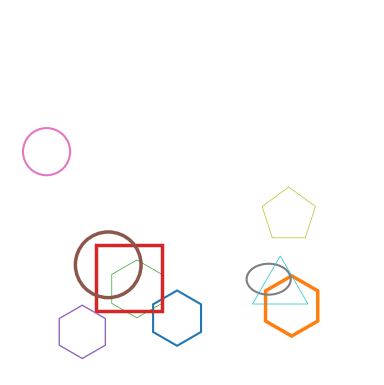[{"shape": "hexagon", "thickness": 1.5, "radius": 0.36, "center": [0.46, 0.174]}, {"shape": "hexagon", "thickness": 2.5, "radius": 0.39, "center": [0.758, 0.205]}, {"shape": "hexagon", "thickness": 0.5, "radius": 0.38, "center": [0.355, 0.25]}, {"shape": "square", "thickness": 2.5, "radius": 0.43, "center": [0.336, 0.279]}, {"shape": "hexagon", "thickness": 1, "radius": 0.35, "center": [0.214, 0.138]}, {"shape": "circle", "thickness": 2.5, "radius": 0.43, "center": [0.281, 0.312]}, {"shape": "circle", "thickness": 1.5, "radius": 0.31, "center": [0.121, 0.606]}, {"shape": "oval", "thickness": 1.5, "radius": 0.29, "center": [0.698, 0.275]}, {"shape": "pentagon", "thickness": 0.5, "radius": 0.36, "center": [0.75, 0.441]}, {"shape": "triangle", "thickness": 0.5, "radius": 0.42, "center": [0.728, 0.252]}]